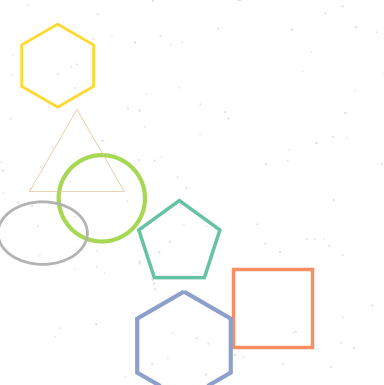[{"shape": "pentagon", "thickness": 2.5, "radius": 0.55, "center": [0.466, 0.368]}, {"shape": "square", "thickness": 2.5, "radius": 0.51, "center": [0.707, 0.2]}, {"shape": "hexagon", "thickness": 3, "radius": 0.7, "center": [0.478, 0.102]}, {"shape": "circle", "thickness": 3, "radius": 0.56, "center": [0.264, 0.485]}, {"shape": "hexagon", "thickness": 2, "radius": 0.54, "center": [0.15, 0.83]}, {"shape": "triangle", "thickness": 0.5, "radius": 0.71, "center": [0.2, 0.574]}, {"shape": "oval", "thickness": 2, "radius": 0.58, "center": [0.111, 0.395]}]